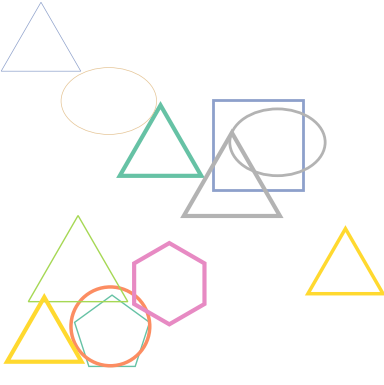[{"shape": "triangle", "thickness": 3, "radius": 0.61, "center": [0.417, 0.604]}, {"shape": "pentagon", "thickness": 1, "radius": 0.51, "center": [0.291, 0.131]}, {"shape": "circle", "thickness": 2.5, "radius": 0.51, "center": [0.287, 0.152]}, {"shape": "triangle", "thickness": 0.5, "radius": 0.6, "center": [0.106, 0.875]}, {"shape": "square", "thickness": 2, "radius": 0.58, "center": [0.67, 0.624]}, {"shape": "hexagon", "thickness": 3, "radius": 0.53, "center": [0.44, 0.263]}, {"shape": "triangle", "thickness": 1, "radius": 0.75, "center": [0.203, 0.291]}, {"shape": "triangle", "thickness": 2.5, "radius": 0.56, "center": [0.897, 0.293]}, {"shape": "triangle", "thickness": 3, "radius": 0.56, "center": [0.115, 0.116]}, {"shape": "oval", "thickness": 0.5, "radius": 0.62, "center": [0.283, 0.738]}, {"shape": "oval", "thickness": 2, "radius": 0.62, "center": [0.721, 0.63]}, {"shape": "triangle", "thickness": 3, "radius": 0.72, "center": [0.602, 0.511]}]